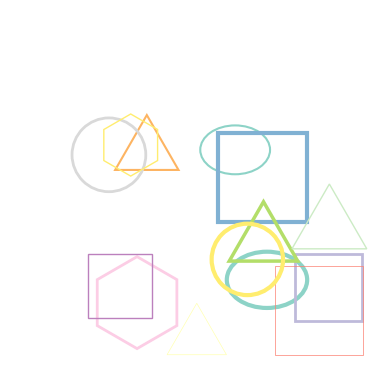[{"shape": "oval", "thickness": 3, "radius": 0.52, "center": [0.693, 0.273]}, {"shape": "oval", "thickness": 1.5, "radius": 0.45, "center": [0.611, 0.611]}, {"shape": "triangle", "thickness": 0.5, "radius": 0.45, "center": [0.511, 0.123]}, {"shape": "square", "thickness": 2, "radius": 0.44, "center": [0.853, 0.253]}, {"shape": "square", "thickness": 0.5, "radius": 0.57, "center": [0.828, 0.193]}, {"shape": "square", "thickness": 3, "radius": 0.58, "center": [0.682, 0.538]}, {"shape": "triangle", "thickness": 1.5, "radius": 0.48, "center": [0.381, 0.606]}, {"shape": "triangle", "thickness": 2.5, "radius": 0.51, "center": [0.684, 0.373]}, {"shape": "hexagon", "thickness": 2, "radius": 0.6, "center": [0.356, 0.214]}, {"shape": "circle", "thickness": 2, "radius": 0.48, "center": [0.283, 0.598]}, {"shape": "square", "thickness": 1, "radius": 0.41, "center": [0.312, 0.257]}, {"shape": "triangle", "thickness": 1, "radius": 0.56, "center": [0.856, 0.41]}, {"shape": "circle", "thickness": 3, "radius": 0.46, "center": [0.642, 0.326]}, {"shape": "hexagon", "thickness": 1, "radius": 0.4, "center": [0.339, 0.623]}]